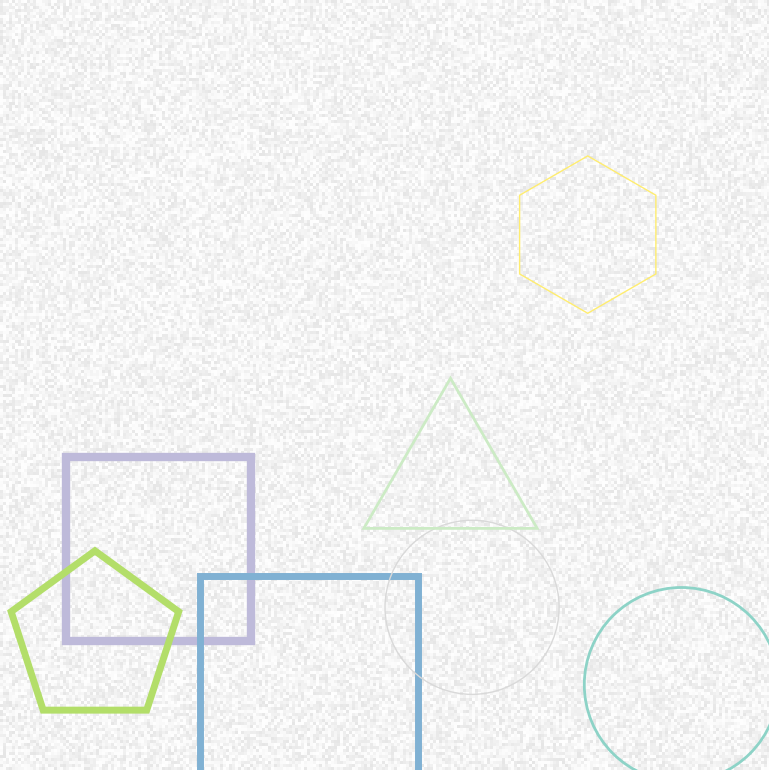[{"shape": "circle", "thickness": 1, "radius": 0.63, "center": [0.885, 0.111]}, {"shape": "square", "thickness": 3, "radius": 0.6, "center": [0.206, 0.287]}, {"shape": "square", "thickness": 2.5, "radius": 0.71, "center": [0.401, 0.111]}, {"shape": "pentagon", "thickness": 2.5, "radius": 0.57, "center": [0.123, 0.17]}, {"shape": "circle", "thickness": 0.5, "radius": 0.57, "center": [0.613, 0.211]}, {"shape": "triangle", "thickness": 1, "radius": 0.65, "center": [0.585, 0.379]}, {"shape": "hexagon", "thickness": 0.5, "radius": 0.51, "center": [0.763, 0.695]}]